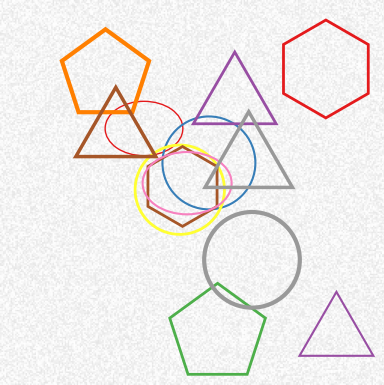[{"shape": "hexagon", "thickness": 2, "radius": 0.64, "center": [0.846, 0.821]}, {"shape": "oval", "thickness": 1, "radius": 0.5, "center": [0.374, 0.666]}, {"shape": "circle", "thickness": 1.5, "radius": 0.6, "center": [0.543, 0.577]}, {"shape": "pentagon", "thickness": 2, "radius": 0.65, "center": [0.565, 0.133]}, {"shape": "triangle", "thickness": 1.5, "radius": 0.55, "center": [0.874, 0.131]}, {"shape": "triangle", "thickness": 2, "radius": 0.62, "center": [0.61, 0.741]}, {"shape": "pentagon", "thickness": 3, "radius": 0.6, "center": [0.274, 0.805]}, {"shape": "circle", "thickness": 2, "radius": 0.58, "center": [0.467, 0.507]}, {"shape": "hexagon", "thickness": 2, "radius": 0.52, "center": [0.474, 0.516]}, {"shape": "triangle", "thickness": 2.5, "radius": 0.6, "center": [0.301, 0.653]}, {"shape": "oval", "thickness": 1.5, "radius": 0.58, "center": [0.486, 0.524]}, {"shape": "triangle", "thickness": 2.5, "radius": 0.66, "center": [0.646, 0.579]}, {"shape": "circle", "thickness": 3, "radius": 0.62, "center": [0.655, 0.325]}]